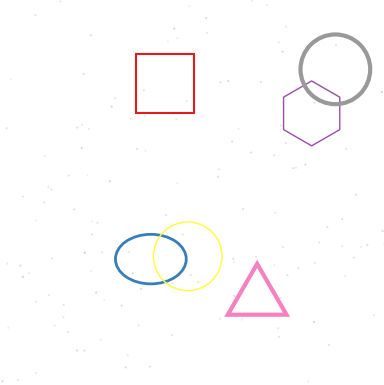[{"shape": "square", "thickness": 1.5, "radius": 0.38, "center": [0.429, 0.784]}, {"shape": "oval", "thickness": 2, "radius": 0.46, "center": [0.392, 0.327]}, {"shape": "hexagon", "thickness": 1, "radius": 0.42, "center": [0.81, 0.705]}, {"shape": "circle", "thickness": 1, "radius": 0.45, "center": [0.488, 0.334]}, {"shape": "triangle", "thickness": 3, "radius": 0.44, "center": [0.668, 0.227]}, {"shape": "circle", "thickness": 3, "radius": 0.45, "center": [0.871, 0.82]}]